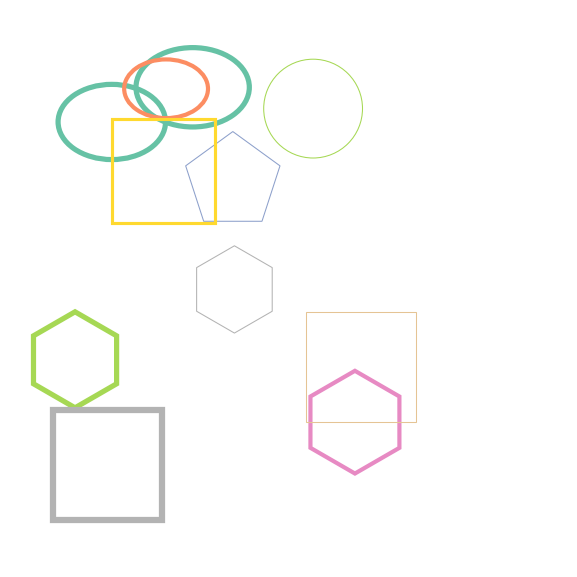[{"shape": "oval", "thickness": 2.5, "radius": 0.47, "center": [0.194, 0.788]}, {"shape": "oval", "thickness": 2.5, "radius": 0.49, "center": [0.334, 0.848]}, {"shape": "oval", "thickness": 2, "radius": 0.36, "center": [0.288, 0.845]}, {"shape": "pentagon", "thickness": 0.5, "radius": 0.43, "center": [0.403, 0.685]}, {"shape": "hexagon", "thickness": 2, "radius": 0.44, "center": [0.615, 0.268]}, {"shape": "circle", "thickness": 0.5, "radius": 0.43, "center": [0.542, 0.811]}, {"shape": "hexagon", "thickness": 2.5, "radius": 0.42, "center": [0.13, 0.376]}, {"shape": "square", "thickness": 1.5, "radius": 0.45, "center": [0.283, 0.703]}, {"shape": "square", "thickness": 0.5, "radius": 0.47, "center": [0.625, 0.363]}, {"shape": "hexagon", "thickness": 0.5, "radius": 0.38, "center": [0.406, 0.498]}, {"shape": "square", "thickness": 3, "radius": 0.47, "center": [0.186, 0.194]}]